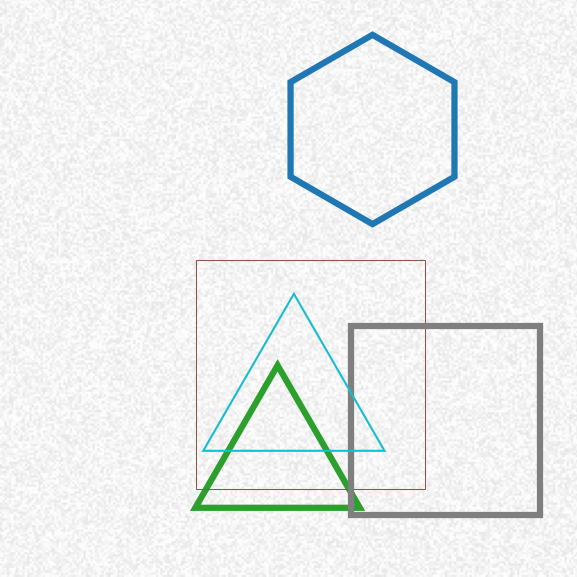[{"shape": "hexagon", "thickness": 3, "radius": 0.82, "center": [0.645, 0.775]}, {"shape": "triangle", "thickness": 3, "radius": 0.82, "center": [0.481, 0.202]}, {"shape": "square", "thickness": 0.5, "radius": 0.99, "center": [0.537, 0.351]}, {"shape": "square", "thickness": 3, "radius": 0.82, "center": [0.771, 0.271]}, {"shape": "triangle", "thickness": 1, "radius": 0.91, "center": [0.509, 0.309]}]